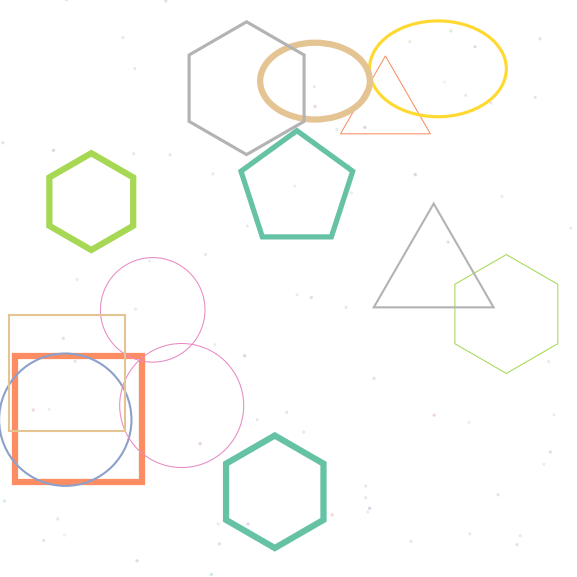[{"shape": "pentagon", "thickness": 2.5, "radius": 0.51, "center": [0.514, 0.671]}, {"shape": "hexagon", "thickness": 3, "radius": 0.49, "center": [0.476, 0.148]}, {"shape": "triangle", "thickness": 0.5, "radius": 0.45, "center": [0.667, 0.812]}, {"shape": "square", "thickness": 3, "radius": 0.55, "center": [0.136, 0.274]}, {"shape": "circle", "thickness": 1, "radius": 0.57, "center": [0.113, 0.272]}, {"shape": "circle", "thickness": 0.5, "radius": 0.45, "center": [0.264, 0.463]}, {"shape": "circle", "thickness": 0.5, "radius": 0.54, "center": [0.315, 0.297]}, {"shape": "hexagon", "thickness": 0.5, "radius": 0.51, "center": [0.877, 0.455]}, {"shape": "hexagon", "thickness": 3, "radius": 0.42, "center": [0.158, 0.65]}, {"shape": "oval", "thickness": 1.5, "radius": 0.59, "center": [0.758, 0.88]}, {"shape": "oval", "thickness": 3, "radius": 0.47, "center": [0.545, 0.859]}, {"shape": "square", "thickness": 1, "radius": 0.5, "center": [0.116, 0.353]}, {"shape": "hexagon", "thickness": 1.5, "radius": 0.57, "center": [0.427, 0.846]}, {"shape": "triangle", "thickness": 1, "radius": 0.6, "center": [0.751, 0.527]}]